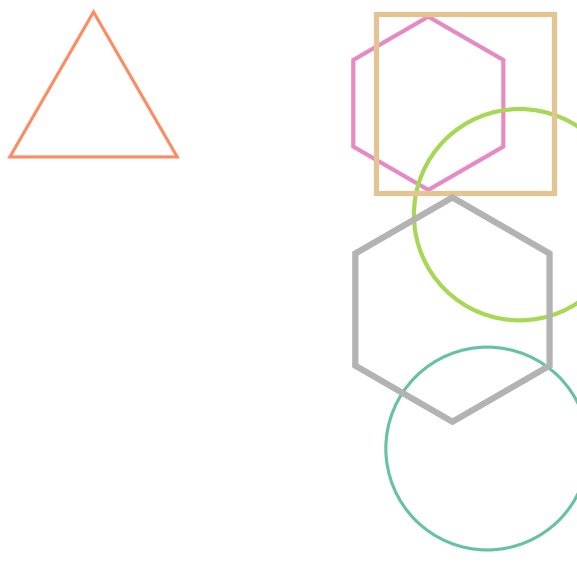[{"shape": "circle", "thickness": 1.5, "radius": 0.88, "center": [0.844, 0.222]}, {"shape": "triangle", "thickness": 1.5, "radius": 0.84, "center": [0.162, 0.811]}, {"shape": "hexagon", "thickness": 2, "radius": 0.75, "center": [0.742, 0.82]}, {"shape": "circle", "thickness": 2, "radius": 0.91, "center": [0.9, 0.627]}, {"shape": "square", "thickness": 2.5, "radius": 0.77, "center": [0.805, 0.82]}, {"shape": "hexagon", "thickness": 3, "radius": 0.97, "center": [0.783, 0.463]}]